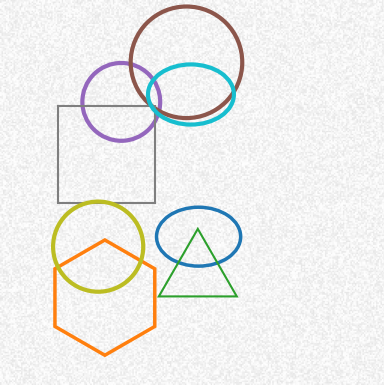[{"shape": "oval", "thickness": 2.5, "radius": 0.55, "center": [0.516, 0.385]}, {"shape": "hexagon", "thickness": 2.5, "radius": 0.75, "center": [0.272, 0.227]}, {"shape": "triangle", "thickness": 1.5, "radius": 0.58, "center": [0.514, 0.289]}, {"shape": "circle", "thickness": 3, "radius": 0.51, "center": [0.315, 0.735]}, {"shape": "circle", "thickness": 3, "radius": 0.72, "center": [0.484, 0.838]}, {"shape": "square", "thickness": 1.5, "radius": 0.63, "center": [0.277, 0.599]}, {"shape": "circle", "thickness": 3, "radius": 0.59, "center": [0.255, 0.359]}, {"shape": "oval", "thickness": 3, "radius": 0.56, "center": [0.496, 0.755]}]